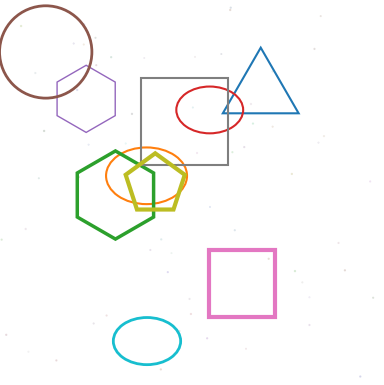[{"shape": "triangle", "thickness": 1.5, "radius": 0.57, "center": [0.677, 0.763]}, {"shape": "oval", "thickness": 1.5, "radius": 0.53, "center": [0.381, 0.543]}, {"shape": "hexagon", "thickness": 2.5, "radius": 0.57, "center": [0.3, 0.493]}, {"shape": "oval", "thickness": 1.5, "radius": 0.43, "center": [0.545, 0.714]}, {"shape": "hexagon", "thickness": 1, "radius": 0.44, "center": [0.224, 0.743]}, {"shape": "circle", "thickness": 2, "radius": 0.6, "center": [0.119, 0.865]}, {"shape": "square", "thickness": 3, "radius": 0.43, "center": [0.628, 0.264]}, {"shape": "square", "thickness": 1.5, "radius": 0.56, "center": [0.479, 0.685]}, {"shape": "pentagon", "thickness": 3, "radius": 0.4, "center": [0.403, 0.521]}, {"shape": "oval", "thickness": 2, "radius": 0.44, "center": [0.382, 0.114]}]